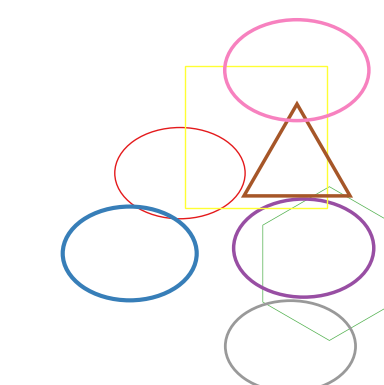[{"shape": "oval", "thickness": 1, "radius": 0.85, "center": [0.467, 0.55]}, {"shape": "oval", "thickness": 3, "radius": 0.87, "center": [0.337, 0.342]}, {"shape": "hexagon", "thickness": 0.5, "radius": 1.0, "center": [0.856, 0.315]}, {"shape": "oval", "thickness": 2.5, "radius": 0.91, "center": [0.789, 0.356]}, {"shape": "square", "thickness": 1, "radius": 0.92, "center": [0.666, 0.645]}, {"shape": "triangle", "thickness": 2.5, "radius": 0.8, "center": [0.771, 0.571]}, {"shape": "oval", "thickness": 2.5, "radius": 0.94, "center": [0.771, 0.818]}, {"shape": "oval", "thickness": 2, "radius": 0.85, "center": [0.754, 0.101]}]